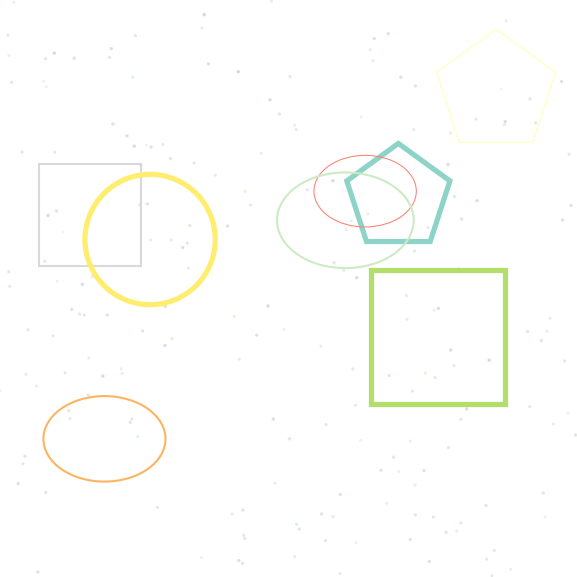[{"shape": "pentagon", "thickness": 2.5, "radius": 0.47, "center": [0.69, 0.657]}, {"shape": "pentagon", "thickness": 0.5, "radius": 0.54, "center": [0.859, 0.84]}, {"shape": "oval", "thickness": 0.5, "radius": 0.44, "center": [0.632, 0.668]}, {"shape": "oval", "thickness": 1, "radius": 0.53, "center": [0.181, 0.239]}, {"shape": "square", "thickness": 2.5, "radius": 0.58, "center": [0.759, 0.416]}, {"shape": "square", "thickness": 1, "radius": 0.44, "center": [0.156, 0.626]}, {"shape": "oval", "thickness": 1, "radius": 0.59, "center": [0.598, 0.618]}, {"shape": "circle", "thickness": 2.5, "radius": 0.56, "center": [0.26, 0.584]}]